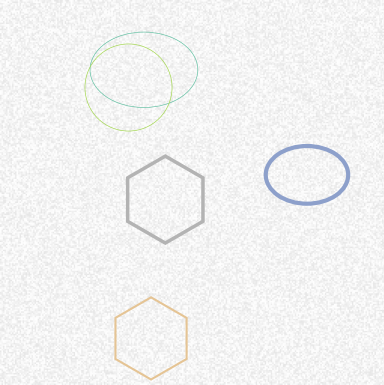[{"shape": "oval", "thickness": 0.5, "radius": 0.7, "center": [0.374, 0.819]}, {"shape": "oval", "thickness": 3, "radius": 0.54, "center": [0.797, 0.546]}, {"shape": "circle", "thickness": 0.5, "radius": 0.57, "center": [0.334, 0.773]}, {"shape": "hexagon", "thickness": 1.5, "radius": 0.53, "center": [0.392, 0.121]}, {"shape": "hexagon", "thickness": 2.5, "radius": 0.56, "center": [0.429, 0.482]}]